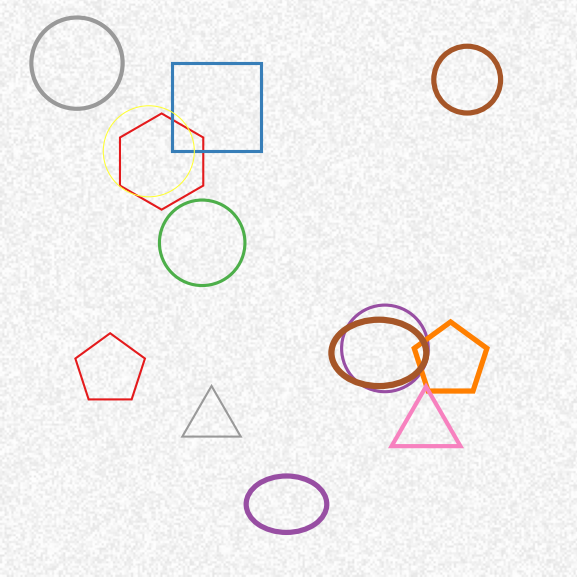[{"shape": "hexagon", "thickness": 1, "radius": 0.42, "center": [0.28, 0.719]}, {"shape": "pentagon", "thickness": 1, "radius": 0.32, "center": [0.191, 0.359]}, {"shape": "square", "thickness": 1.5, "radius": 0.38, "center": [0.375, 0.814]}, {"shape": "circle", "thickness": 1.5, "radius": 0.37, "center": [0.35, 0.579]}, {"shape": "oval", "thickness": 2.5, "radius": 0.35, "center": [0.496, 0.126]}, {"shape": "circle", "thickness": 1.5, "radius": 0.37, "center": [0.667, 0.396]}, {"shape": "pentagon", "thickness": 2.5, "radius": 0.33, "center": [0.78, 0.376]}, {"shape": "circle", "thickness": 0.5, "radius": 0.39, "center": [0.258, 0.737]}, {"shape": "circle", "thickness": 2.5, "radius": 0.29, "center": [0.809, 0.861]}, {"shape": "oval", "thickness": 3, "radius": 0.41, "center": [0.656, 0.388]}, {"shape": "triangle", "thickness": 2, "radius": 0.34, "center": [0.738, 0.261]}, {"shape": "triangle", "thickness": 1, "radius": 0.29, "center": [0.366, 0.272]}, {"shape": "circle", "thickness": 2, "radius": 0.4, "center": [0.133, 0.89]}]